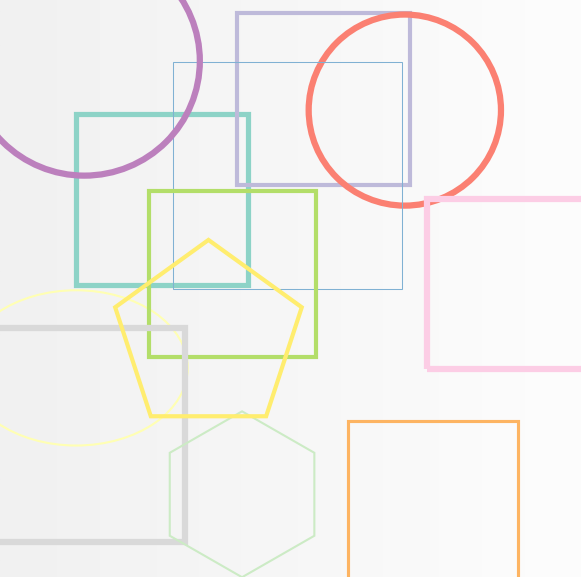[{"shape": "square", "thickness": 2.5, "radius": 0.74, "center": [0.279, 0.653]}, {"shape": "oval", "thickness": 1, "radius": 0.96, "center": [0.131, 0.362]}, {"shape": "square", "thickness": 2, "radius": 0.74, "center": [0.557, 0.827]}, {"shape": "circle", "thickness": 3, "radius": 0.83, "center": [0.696, 0.809]}, {"shape": "square", "thickness": 0.5, "radius": 0.99, "center": [0.494, 0.695]}, {"shape": "square", "thickness": 1.5, "radius": 0.73, "center": [0.745, 0.123]}, {"shape": "square", "thickness": 2, "radius": 0.72, "center": [0.4, 0.524]}, {"shape": "square", "thickness": 3, "radius": 0.74, "center": [0.882, 0.508]}, {"shape": "square", "thickness": 3, "radius": 0.93, "center": [0.133, 0.246]}, {"shape": "circle", "thickness": 3, "radius": 0.99, "center": [0.145, 0.894]}, {"shape": "hexagon", "thickness": 1, "radius": 0.72, "center": [0.416, 0.143]}, {"shape": "pentagon", "thickness": 2, "radius": 0.84, "center": [0.359, 0.415]}]